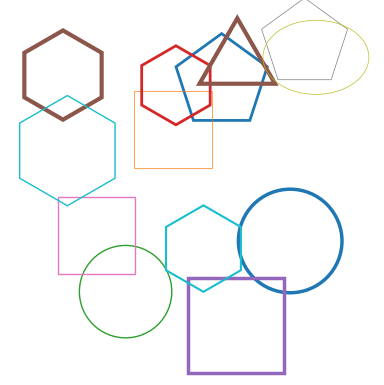[{"shape": "circle", "thickness": 2.5, "radius": 0.67, "center": [0.754, 0.374]}, {"shape": "pentagon", "thickness": 2, "radius": 0.62, "center": [0.576, 0.788]}, {"shape": "square", "thickness": 0.5, "radius": 0.5, "center": [0.45, 0.663]}, {"shape": "circle", "thickness": 1, "radius": 0.6, "center": [0.326, 0.242]}, {"shape": "hexagon", "thickness": 2, "radius": 0.51, "center": [0.457, 0.778]}, {"shape": "square", "thickness": 2.5, "radius": 0.62, "center": [0.613, 0.154]}, {"shape": "hexagon", "thickness": 3, "radius": 0.58, "center": [0.164, 0.805]}, {"shape": "triangle", "thickness": 3, "radius": 0.57, "center": [0.616, 0.839]}, {"shape": "square", "thickness": 1, "radius": 0.5, "center": [0.25, 0.389]}, {"shape": "pentagon", "thickness": 0.5, "radius": 0.59, "center": [0.791, 0.888]}, {"shape": "oval", "thickness": 0.5, "radius": 0.69, "center": [0.821, 0.851]}, {"shape": "hexagon", "thickness": 1, "radius": 0.72, "center": [0.175, 0.609]}, {"shape": "hexagon", "thickness": 1.5, "radius": 0.56, "center": [0.528, 0.354]}]